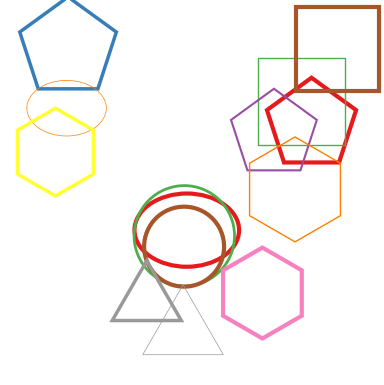[{"shape": "pentagon", "thickness": 3, "radius": 0.61, "center": [0.809, 0.676]}, {"shape": "oval", "thickness": 3, "radius": 0.68, "center": [0.485, 0.402]}, {"shape": "pentagon", "thickness": 2.5, "radius": 0.66, "center": [0.177, 0.876]}, {"shape": "circle", "thickness": 2, "radius": 0.65, "center": [0.479, 0.387]}, {"shape": "square", "thickness": 1, "radius": 0.56, "center": [0.783, 0.737]}, {"shape": "pentagon", "thickness": 1.5, "radius": 0.59, "center": [0.712, 0.652]}, {"shape": "oval", "thickness": 0.5, "radius": 0.52, "center": [0.173, 0.719]}, {"shape": "hexagon", "thickness": 1, "radius": 0.68, "center": [0.766, 0.508]}, {"shape": "hexagon", "thickness": 2.5, "radius": 0.57, "center": [0.144, 0.605]}, {"shape": "square", "thickness": 3, "radius": 0.54, "center": [0.876, 0.873]}, {"shape": "circle", "thickness": 3, "radius": 0.52, "center": [0.478, 0.359]}, {"shape": "hexagon", "thickness": 3, "radius": 0.59, "center": [0.682, 0.239]}, {"shape": "triangle", "thickness": 0.5, "radius": 0.6, "center": [0.475, 0.139]}, {"shape": "triangle", "thickness": 2.5, "radius": 0.52, "center": [0.381, 0.219]}]